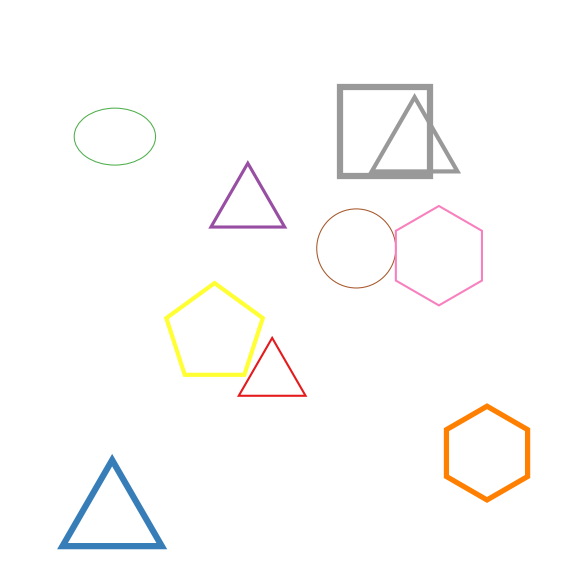[{"shape": "triangle", "thickness": 1, "radius": 0.33, "center": [0.471, 0.347]}, {"shape": "triangle", "thickness": 3, "radius": 0.5, "center": [0.194, 0.103]}, {"shape": "oval", "thickness": 0.5, "radius": 0.35, "center": [0.199, 0.763]}, {"shape": "triangle", "thickness": 1.5, "radius": 0.37, "center": [0.429, 0.643]}, {"shape": "hexagon", "thickness": 2.5, "radius": 0.41, "center": [0.843, 0.215]}, {"shape": "pentagon", "thickness": 2, "radius": 0.44, "center": [0.372, 0.421]}, {"shape": "circle", "thickness": 0.5, "radius": 0.34, "center": [0.617, 0.569]}, {"shape": "hexagon", "thickness": 1, "radius": 0.43, "center": [0.76, 0.556]}, {"shape": "triangle", "thickness": 2, "radius": 0.43, "center": [0.718, 0.745]}, {"shape": "square", "thickness": 3, "radius": 0.39, "center": [0.667, 0.771]}]